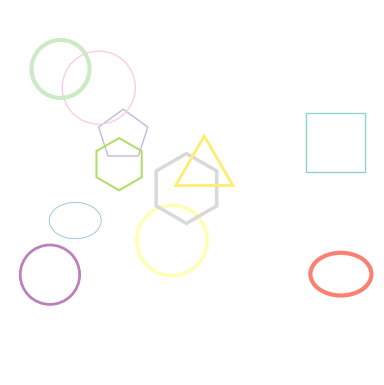[{"shape": "square", "thickness": 1, "radius": 0.38, "center": [0.871, 0.63]}, {"shape": "circle", "thickness": 2.5, "radius": 0.46, "center": [0.447, 0.375]}, {"shape": "pentagon", "thickness": 1, "radius": 0.34, "center": [0.32, 0.649]}, {"shape": "oval", "thickness": 3, "radius": 0.4, "center": [0.886, 0.288]}, {"shape": "oval", "thickness": 0.5, "radius": 0.34, "center": [0.195, 0.427]}, {"shape": "hexagon", "thickness": 1.5, "radius": 0.34, "center": [0.309, 0.574]}, {"shape": "circle", "thickness": 1, "radius": 0.47, "center": [0.257, 0.772]}, {"shape": "hexagon", "thickness": 2.5, "radius": 0.45, "center": [0.484, 0.511]}, {"shape": "circle", "thickness": 2, "radius": 0.39, "center": [0.13, 0.286]}, {"shape": "circle", "thickness": 3, "radius": 0.38, "center": [0.157, 0.821]}, {"shape": "triangle", "thickness": 2, "radius": 0.43, "center": [0.531, 0.561]}]